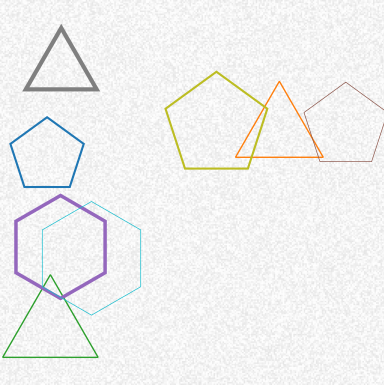[{"shape": "pentagon", "thickness": 1.5, "radius": 0.5, "center": [0.122, 0.595]}, {"shape": "triangle", "thickness": 1, "radius": 0.66, "center": [0.726, 0.657]}, {"shape": "triangle", "thickness": 1, "radius": 0.72, "center": [0.131, 0.143]}, {"shape": "hexagon", "thickness": 2.5, "radius": 0.67, "center": [0.157, 0.359]}, {"shape": "pentagon", "thickness": 0.5, "radius": 0.57, "center": [0.898, 0.672]}, {"shape": "triangle", "thickness": 3, "radius": 0.53, "center": [0.159, 0.821]}, {"shape": "pentagon", "thickness": 1.5, "radius": 0.7, "center": [0.562, 0.675]}, {"shape": "hexagon", "thickness": 0.5, "radius": 0.74, "center": [0.238, 0.329]}]